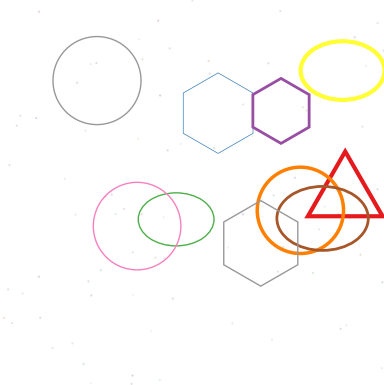[{"shape": "triangle", "thickness": 3, "radius": 0.56, "center": [0.897, 0.494]}, {"shape": "hexagon", "thickness": 0.5, "radius": 0.52, "center": [0.567, 0.706]}, {"shape": "oval", "thickness": 1, "radius": 0.49, "center": [0.457, 0.43]}, {"shape": "hexagon", "thickness": 2, "radius": 0.42, "center": [0.73, 0.712]}, {"shape": "circle", "thickness": 2.5, "radius": 0.56, "center": [0.78, 0.454]}, {"shape": "oval", "thickness": 3, "radius": 0.54, "center": [0.89, 0.817]}, {"shape": "oval", "thickness": 2, "radius": 0.59, "center": [0.838, 0.433]}, {"shape": "circle", "thickness": 1, "radius": 0.57, "center": [0.356, 0.413]}, {"shape": "hexagon", "thickness": 1, "radius": 0.56, "center": [0.677, 0.368]}, {"shape": "circle", "thickness": 1, "radius": 0.57, "center": [0.252, 0.791]}]